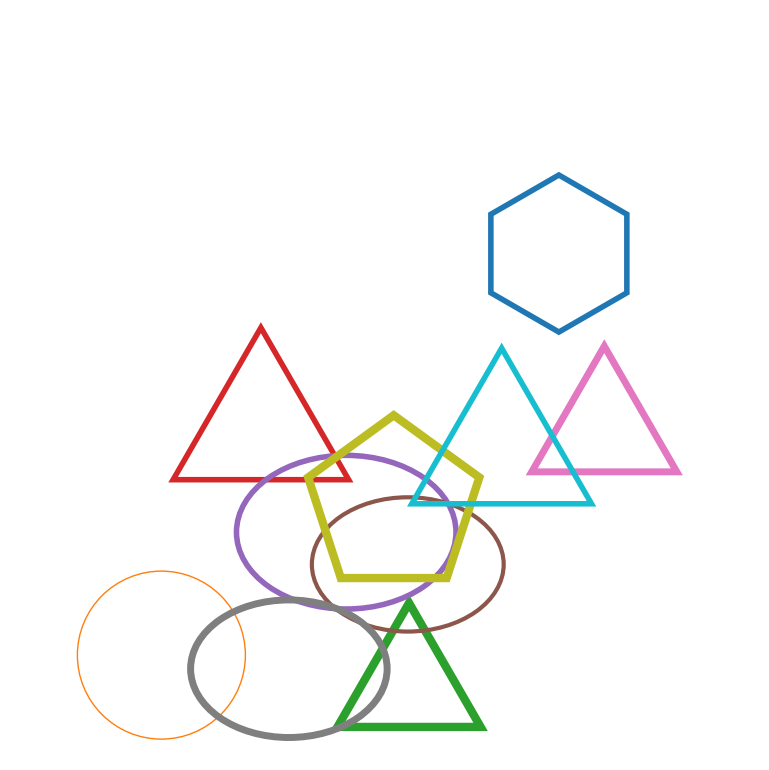[{"shape": "hexagon", "thickness": 2, "radius": 0.51, "center": [0.726, 0.671]}, {"shape": "circle", "thickness": 0.5, "radius": 0.55, "center": [0.21, 0.149]}, {"shape": "triangle", "thickness": 3, "radius": 0.54, "center": [0.531, 0.11]}, {"shape": "triangle", "thickness": 2, "radius": 0.66, "center": [0.339, 0.443]}, {"shape": "oval", "thickness": 2, "radius": 0.71, "center": [0.45, 0.309]}, {"shape": "oval", "thickness": 1.5, "radius": 0.62, "center": [0.53, 0.267]}, {"shape": "triangle", "thickness": 2.5, "radius": 0.54, "center": [0.785, 0.442]}, {"shape": "oval", "thickness": 2.5, "radius": 0.64, "center": [0.375, 0.132]}, {"shape": "pentagon", "thickness": 3, "radius": 0.58, "center": [0.511, 0.344]}, {"shape": "triangle", "thickness": 2, "radius": 0.67, "center": [0.651, 0.413]}]